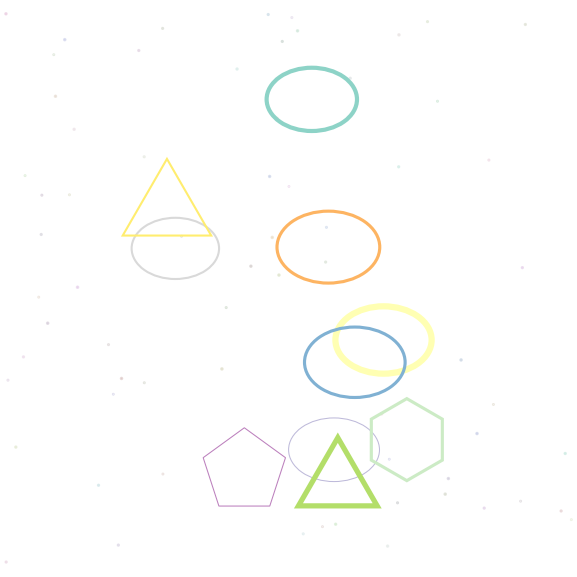[{"shape": "oval", "thickness": 2, "radius": 0.39, "center": [0.54, 0.827]}, {"shape": "oval", "thickness": 3, "radius": 0.42, "center": [0.664, 0.41]}, {"shape": "oval", "thickness": 0.5, "radius": 0.39, "center": [0.578, 0.22]}, {"shape": "oval", "thickness": 1.5, "radius": 0.44, "center": [0.614, 0.372]}, {"shape": "oval", "thickness": 1.5, "radius": 0.44, "center": [0.569, 0.571]}, {"shape": "triangle", "thickness": 2.5, "radius": 0.39, "center": [0.585, 0.163]}, {"shape": "oval", "thickness": 1, "radius": 0.38, "center": [0.304, 0.569]}, {"shape": "pentagon", "thickness": 0.5, "radius": 0.37, "center": [0.423, 0.183]}, {"shape": "hexagon", "thickness": 1.5, "radius": 0.35, "center": [0.704, 0.238]}, {"shape": "triangle", "thickness": 1, "radius": 0.44, "center": [0.289, 0.635]}]